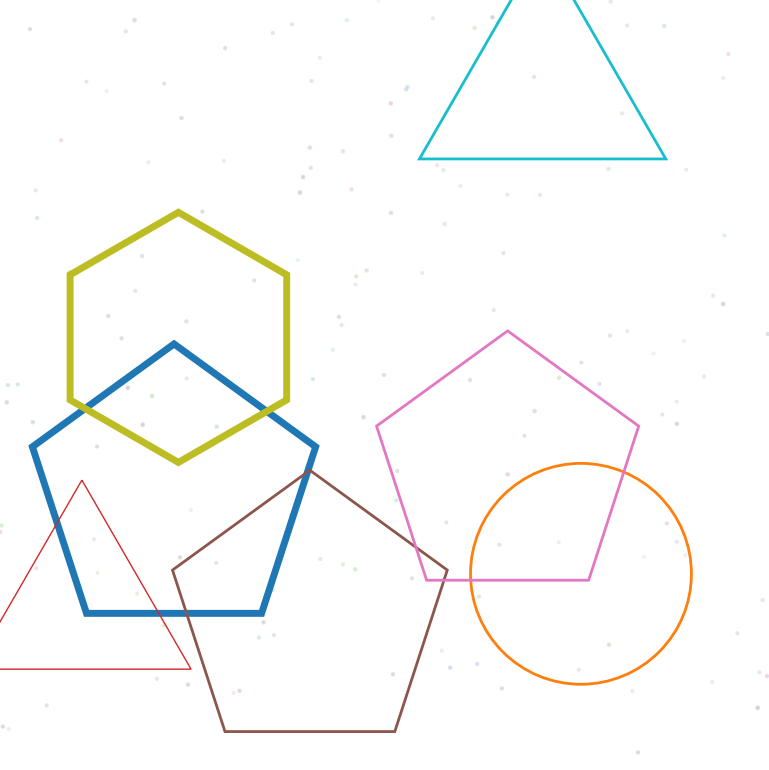[{"shape": "pentagon", "thickness": 2.5, "radius": 0.97, "center": [0.226, 0.36]}, {"shape": "circle", "thickness": 1, "radius": 0.72, "center": [0.755, 0.255]}, {"shape": "triangle", "thickness": 0.5, "radius": 0.82, "center": [0.106, 0.213]}, {"shape": "pentagon", "thickness": 1, "radius": 0.94, "center": [0.402, 0.202]}, {"shape": "pentagon", "thickness": 1, "radius": 0.89, "center": [0.659, 0.391]}, {"shape": "hexagon", "thickness": 2.5, "radius": 0.81, "center": [0.232, 0.562]}, {"shape": "triangle", "thickness": 1, "radius": 0.92, "center": [0.705, 0.886]}]